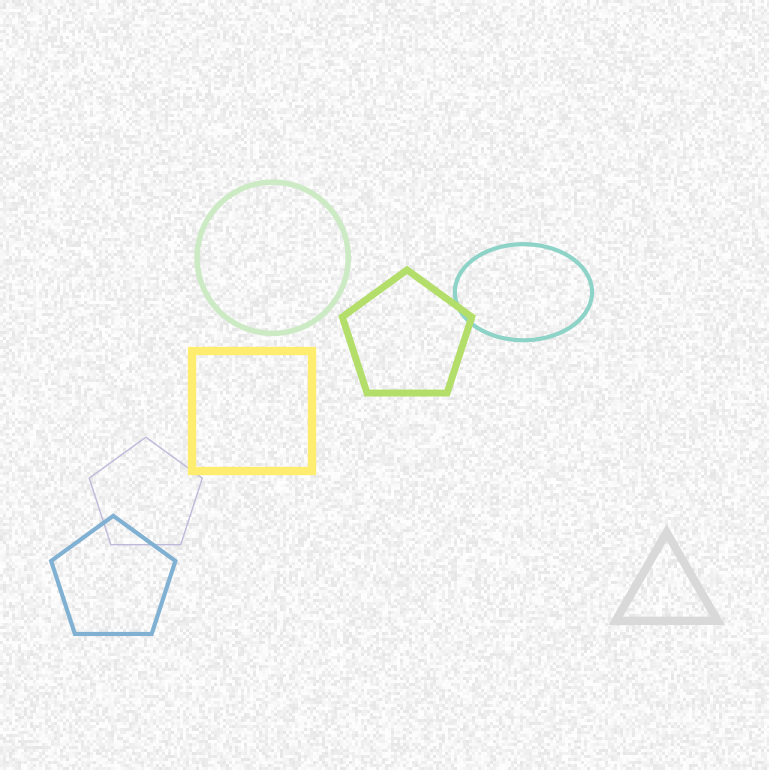[{"shape": "oval", "thickness": 1.5, "radius": 0.45, "center": [0.68, 0.621]}, {"shape": "pentagon", "thickness": 0.5, "radius": 0.39, "center": [0.189, 0.355]}, {"shape": "pentagon", "thickness": 1.5, "radius": 0.42, "center": [0.147, 0.245]}, {"shape": "pentagon", "thickness": 2.5, "radius": 0.44, "center": [0.529, 0.561]}, {"shape": "triangle", "thickness": 3, "radius": 0.38, "center": [0.866, 0.232]}, {"shape": "circle", "thickness": 2, "radius": 0.49, "center": [0.354, 0.665]}, {"shape": "square", "thickness": 3, "radius": 0.39, "center": [0.327, 0.466]}]